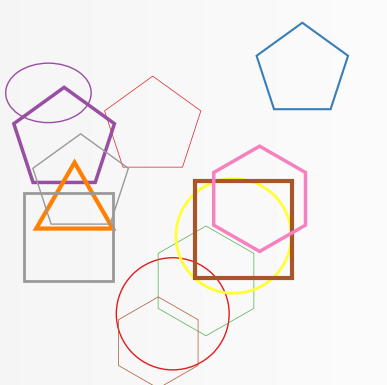[{"shape": "pentagon", "thickness": 0.5, "radius": 0.65, "center": [0.394, 0.672]}, {"shape": "circle", "thickness": 1, "radius": 0.73, "center": [0.446, 0.185]}, {"shape": "pentagon", "thickness": 1.5, "radius": 0.62, "center": [0.78, 0.817]}, {"shape": "hexagon", "thickness": 0.5, "radius": 0.71, "center": [0.532, 0.27]}, {"shape": "oval", "thickness": 1, "radius": 0.55, "center": [0.125, 0.759]}, {"shape": "pentagon", "thickness": 2.5, "radius": 0.68, "center": [0.165, 0.637]}, {"shape": "triangle", "thickness": 3, "radius": 0.57, "center": [0.192, 0.464]}, {"shape": "circle", "thickness": 2, "radius": 0.74, "center": [0.603, 0.387]}, {"shape": "hexagon", "thickness": 0.5, "radius": 0.59, "center": [0.408, 0.11]}, {"shape": "square", "thickness": 3, "radius": 0.63, "center": [0.629, 0.404]}, {"shape": "hexagon", "thickness": 2.5, "radius": 0.68, "center": [0.67, 0.484]}, {"shape": "pentagon", "thickness": 1, "radius": 0.65, "center": [0.208, 0.523]}, {"shape": "square", "thickness": 2, "radius": 0.57, "center": [0.176, 0.385]}]